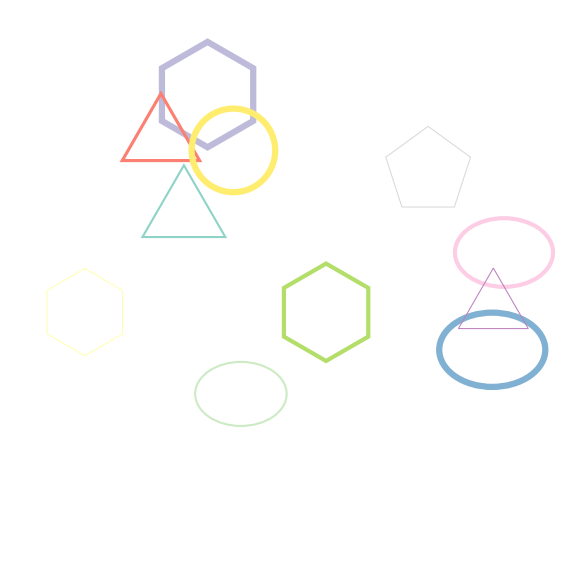[{"shape": "triangle", "thickness": 1, "radius": 0.41, "center": [0.318, 0.63]}, {"shape": "hexagon", "thickness": 0.5, "radius": 0.38, "center": [0.147, 0.459]}, {"shape": "hexagon", "thickness": 3, "radius": 0.46, "center": [0.359, 0.835]}, {"shape": "triangle", "thickness": 1.5, "radius": 0.39, "center": [0.279, 0.76]}, {"shape": "oval", "thickness": 3, "radius": 0.46, "center": [0.852, 0.393]}, {"shape": "hexagon", "thickness": 2, "radius": 0.42, "center": [0.565, 0.458]}, {"shape": "oval", "thickness": 2, "radius": 0.42, "center": [0.873, 0.562]}, {"shape": "pentagon", "thickness": 0.5, "radius": 0.39, "center": [0.741, 0.703]}, {"shape": "triangle", "thickness": 0.5, "radius": 0.35, "center": [0.854, 0.465]}, {"shape": "oval", "thickness": 1, "radius": 0.4, "center": [0.417, 0.317]}, {"shape": "circle", "thickness": 3, "radius": 0.36, "center": [0.404, 0.739]}]